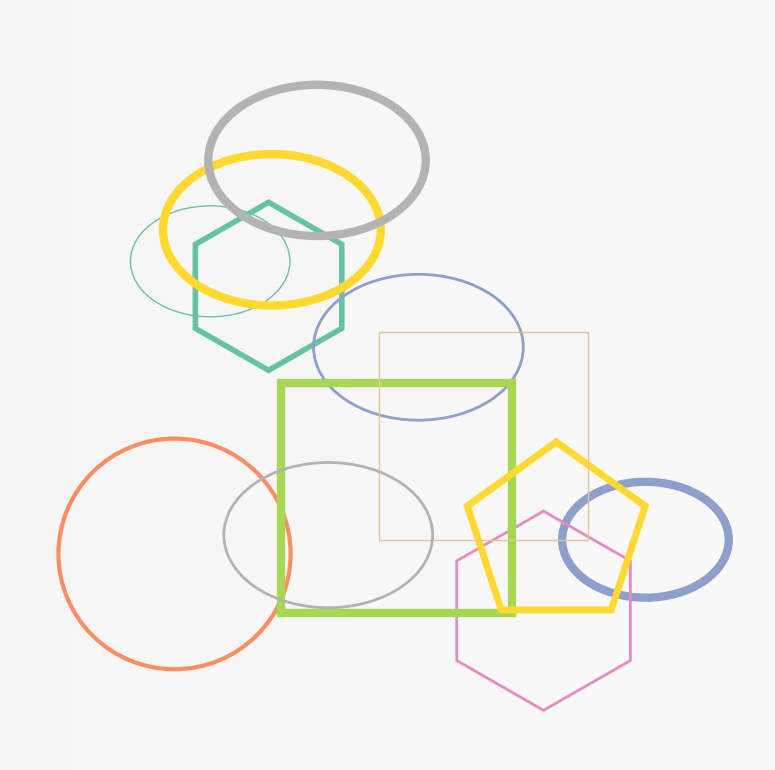[{"shape": "hexagon", "thickness": 2, "radius": 0.55, "center": [0.347, 0.628]}, {"shape": "oval", "thickness": 0.5, "radius": 0.51, "center": [0.271, 0.661]}, {"shape": "circle", "thickness": 1.5, "radius": 0.75, "center": [0.225, 0.281]}, {"shape": "oval", "thickness": 1, "radius": 0.68, "center": [0.54, 0.549]}, {"shape": "oval", "thickness": 3, "radius": 0.54, "center": [0.833, 0.299]}, {"shape": "hexagon", "thickness": 1, "radius": 0.65, "center": [0.701, 0.207]}, {"shape": "square", "thickness": 3, "radius": 0.75, "center": [0.511, 0.353]}, {"shape": "pentagon", "thickness": 2.5, "radius": 0.6, "center": [0.718, 0.305]}, {"shape": "oval", "thickness": 3, "radius": 0.7, "center": [0.351, 0.702]}, {"shape": "square", "thickness": 0.5, "radius": 0.67, "center": [0.624, 0.434]}, {"shape": "oval", "thickness": 3, "radius": 0.7, "center": [0.409, 0.792]}, {"shape": "oval", "thickness": 1, "radius": 0.67, "center": [0.424, 0.305]}]